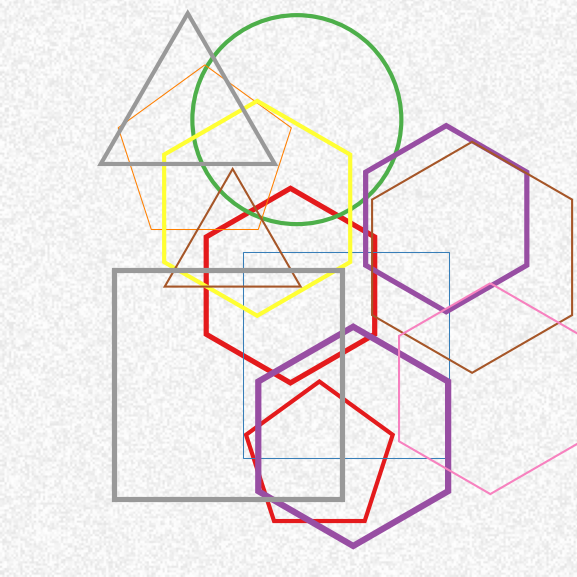[{"shape": "hexagon", "thickness": 2.5, "radius": 0.84, "center": [0.503, 0.505]}, {"shape": "pentagon", "thickness": 2, "radius": 0.67, "center": [0.553, 0.205]}, {"shape": "square", "thickness": 0.5, "radius": 0.89, "center": [0.599, 0.385]}, {"shape": "circle", "thickness": 2, "radius": 0.9, "center": [0.514, 0.792]}, {"shape": "hexagon", "thickness": 3, "radius": 0.95, "center": [0.612, 0.244]}, {"shape": "hexagon", "thickness": 2.5, "radius": 0.81, "center": [0.773, 0.62]}, {"shape": "pentagon", "thickness": 0.5, "radius": 0.79, "center": [0.355, 0.729]}, {"shape": "hexagon", "thickness": 2, "radius": 0.93, "center": [0.445, 0.638]}, {"shape": "triangle", "thickness": 1, "radius": 0.68, "center": [0.403, 0.571]}, {"shape": "hexagon", "thickness": 1, "radius": 1.0, "center": [0.817, 0.554]}, {"shape": "hexagon", "thickness": 1, "radius": 0.91, "center": [0.849, 0.326]}, {"shape": "triangle", "thickness": 2, "radius": 0.87, "center": [0.325, 0.802]}, {"shape": "square", "thickness": 2.5, "radius": 0.99, "center": [0.395, 0.333]}]